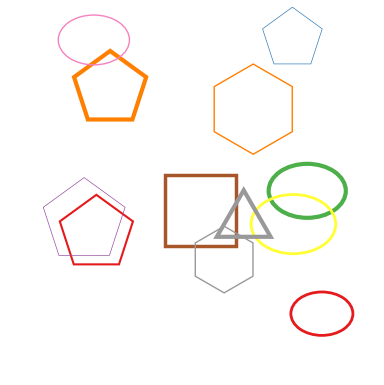[{"shape": "oval", "thickness": 2, "radius": 0.4, "center": [0.836, 0.185]}, {"shape": "pentagon", "thickness": 1.5, "radius": 0.5, "center": [0.25, 0.394]}, {"shape": "pentagon", "thickness": 0.5, "radius": 0.41, "center": [0.759, 0.9]}, {"shape": "oval", "thickness": 3, "radius": 0.5, "center": [0.798, 0.504]}, {"shape": "pentagon", "thickness": 0.5, "radius": 0.56, "center": [0.219, 0.427]}, {"shape": "pentagon", "thickness": 3, "radius": 0.49, "center": [0.286, 0.769]}, {"shape": "hexagon", "thickness": 1, "radius": 0.59, "center": [0.658, 0.717]}, {"shape": "oval", "thickness": 2, "radius": 0.55, "center": [0.762, 0.418]}, {"shape": "square", "thickness": 2.5, "radius": 0.46, "center": [0.521, 0.454]}, {"shape": "oval", "thickness": 1, "radius": 0.46, "center": [0.244, 0.896]}, {"shape": "triangle", "thickness": 3, "radius": 0.4, "center": [0.633, 0.425]}, {"shape": "hexagon", "thickness": 1, "radius": 0.43, "center": [0.582, 0.326]}]